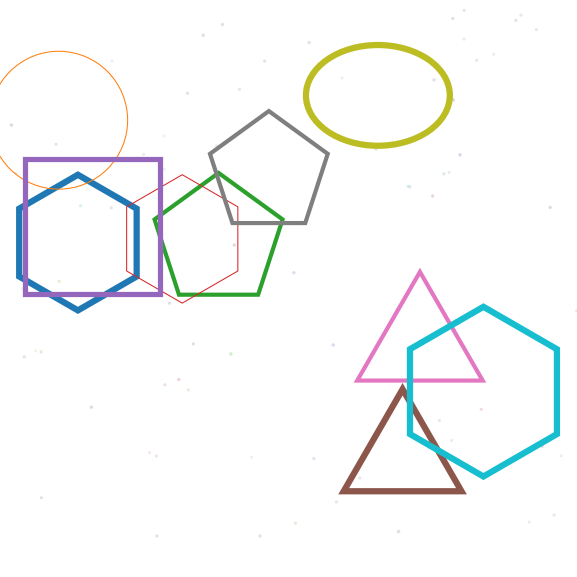[{"shape": "hexagon", "thickness": 3, "radius": 0.59, "center": [0.135, 0.579]}, {"shape": "circle", "thickness": 0.5, "radius": 0.6, "center": [0.102, 0.791]}, {"shape": "pentagon", "thickness": 2, "radius": 0.58, "center": [0.378, 0.583]}, {"shape": "hexagon", "thickness": 0.5, "radius": 0.56, "center": [0.316, 0.585]}, {"shape": "square", "thickness": 2.5, "radius": 0.58, "center": [0.16, 0.607]}, {"shape": "triangle", "thickness": 3, "radius": 0.59, "center": [0.697, 0.207]}, {"shape": "triangle", "thickness": 2, "radius": 0.63, "center": [0.727, 0.403]}, {"shape": "pentagon", "thickness": 2, "radius": 0.54, "center": [0.466, 0.7]}, {"shape": "oval", "thickness": 3, "radius": 0.62, "center": [0.654, 0.834]}, {"shape": "hexagon", "thickness": 3, "radius": 0.73, "center": [0.837, 0.321]}]